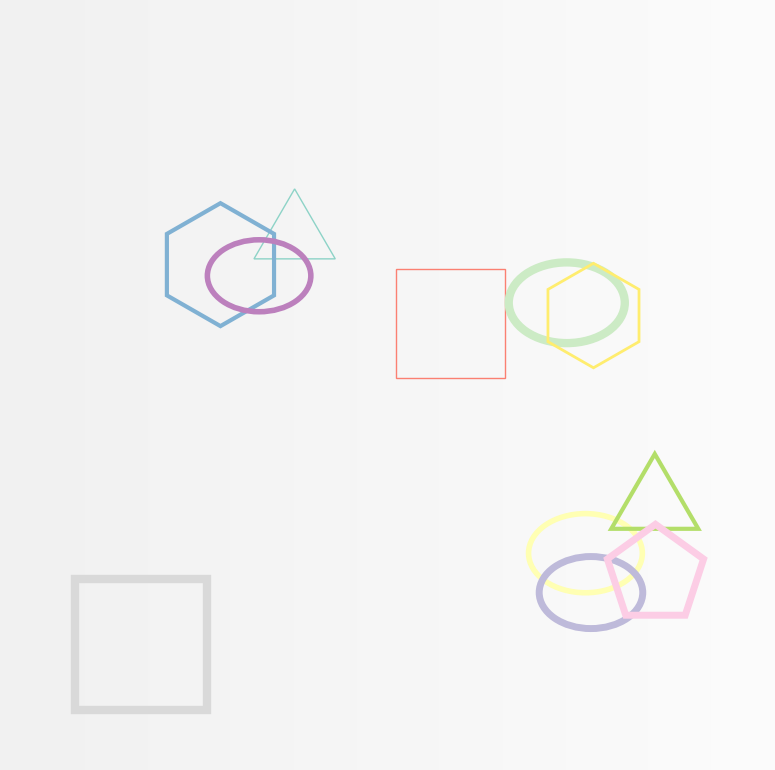[{"shape": "triangle", "thickness": 0.5, "radius": 0.3, "center": [0.38, 0.694]}, {"shape": "oval", "thickness": 2, "radius": 0.37, "center": [0.755, 0.282]}, {"shape": "oval", "thickness": 2.5, "radius": 0.33, "center": [0.763, 0.23]}, {"shape": "square", "thickness": 0.5, "radius": 0.35, "center": [0.581, 0.58]}, {"shape": "hexagon", "thickness": 1.5, "radius": 0.4, "center": [0.284, 0.656]}, {"shape": "triangle", "thickness": 1.5, "radius": 0.32, "center": [0.845, 0.346]}, {"shape": "pentagon", "thickness": 2.5, "radius": 0.33, "center": [0.846, 0.254]}, {"shape": "square", "thickness": 3, "radius": 0.43, "center": [0.182, 0.163]}, {"shape": "oval", "thickness": 2, "radius": 0.33, "center": [0.334, 0.642]}, {"shape": "oval", "thickness": 3, "radius": 0.37, "center": [0.731, 0.607]}, {"shape": "hexagon", "thickness": 1, "radius": 0.34, "center": [0.766, 0.59]}]